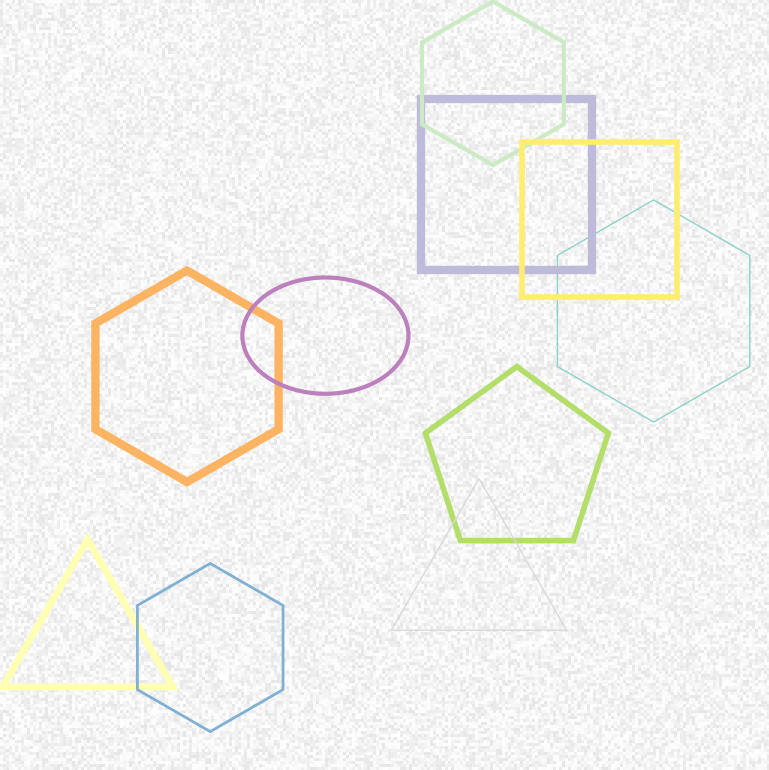[{"shape": "hexagon", "thickness": 0.5, "radius": 0.72, "center": [0.849, 0.596]}, {"shape": "triangle", "thickness": 2.5, "radius": 0.64, "center": [0.114, 0.172]}, {"shape": "square", "thickness": 3, "radius": 0.56, "center": [0.658, 0.761]}, {"shape": "hexagon", "thickness": 1, "radius": 0.55, "center": [0.273, 0.159]}, {"shape": "hexagon", "thickness": 3, "radius": 0.69, "center": [0.243, 0.511]}, {"shape": "pentagon", "thickness": 2, "radius": 0.62, "center": [0.671, 0.399]}, {"shape": "triangle", "thickness": 0.5, "radius": 0.66, "center": [0.622, 0.247]}, {"shape": "oval", "thickness": 1.5, "radius": 0.54, "center": [0.423, 0.564]}, {"shape": "hexagon", "thickness": 1.5, "radius": 0.53, "center": [0.64, 0.892]}, {"shape": "square", "thickness": 2, "radius": 0.5, "center": [0.778, 0.715]}]